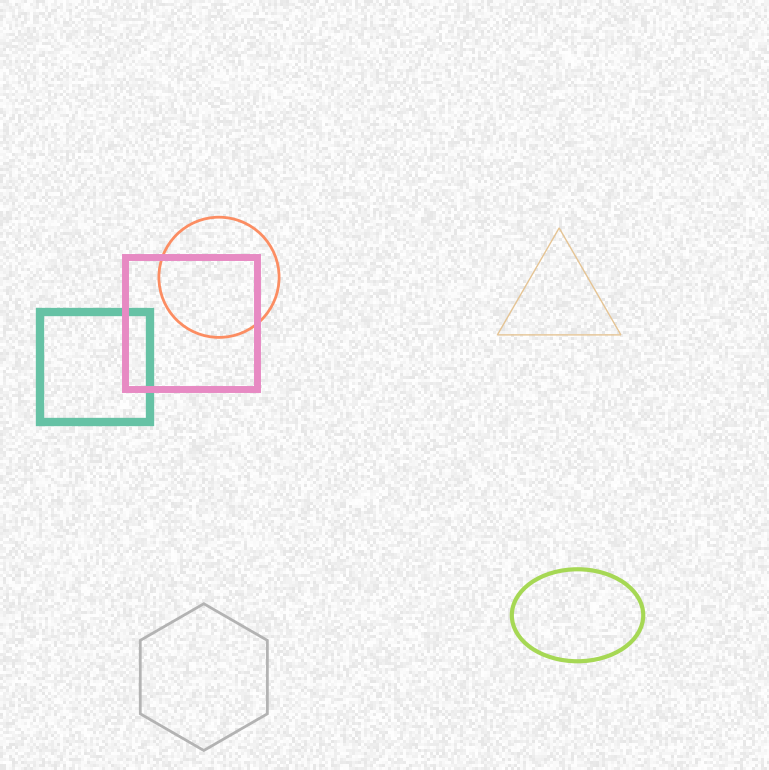[{"shape": "square", "thickness": 3, "radius": 0.36, "center": [0.124, 0.523]}, {"shape": "circle", "thickness": 1, "radius": 0.39, "center": [0.284, 0.64]}, {"shape": "square", "thickness": 2.5, "radius": 0.43, "center": [0.248, 0.581]}, {"shape": "oval", "thickness": 1.5, "radius": 0.43, "center": [0.75, 0.201]}, {"shape": "triangle", "thickness": 0.5, "radius": 0.46, "center": [0.726, 0.611]}, {"shape": "hexagon", "thickness": 1, "radius": 0.48, "center": [0.265, 0.121]}]